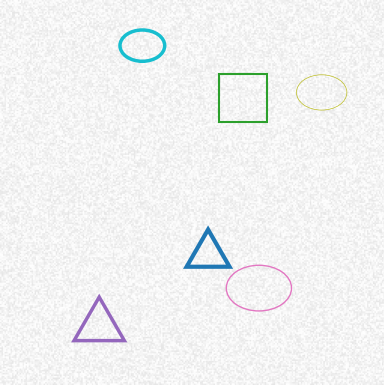[{"shape": "triangle", "thickness": 3, "radius": 0.32, "center": [0.54, 0.339]}, {"shape": "square", "thickness": 1.5, "radius": 0.31, "center": [0.632, 0.746]}, {"shape": "triangle", "thickness": 2.5, "radius": 0.38, "center": [0.258, 0.153]}, {"shape": "oval", "thickness": 1, "radius": 0.42, "center": [0.672, 0.252]}, {"shape": "oval", "thickness": 0.5, "radius": 0.33, "center": [0.835, 0.76]}, {"shape": "oval", "thickness": 2.5, "radius": 0.29, "center": [0.37, 0.881]}]